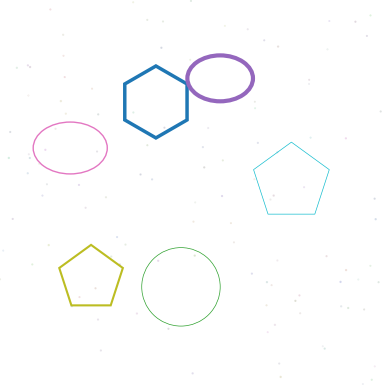[{"shape": "hexagon", "thickness": 2.5, "radius": 0.47, "center": [0.405, 0.735]}, {"shape": "circle", "thickness": 0.5, "radius": 0.51, "center": [0.47, 0.255]}, {"shape": "oval", "thickness": 3, "radius": 0.43, "center": [0.572, 0.797]}, {"shape": "oval", "thickness": 1, "radius": 0.48, "center": [0.182, 0.616]}, {"shape": "pentagon", "thickness": 1.5, "radius": 0.43, "center": [0.237, 0.277]}, {"shape": "pentagon", "thickness": 0.5, "radius": 0.52, "center": [0.757, 0.527]}]